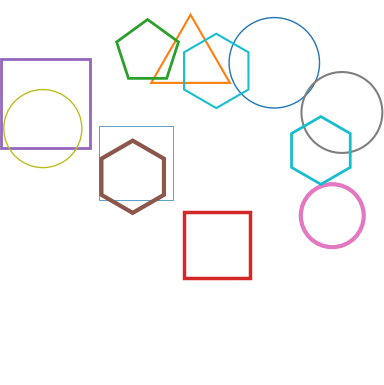[{"shape": "square", "thickness": 0.5, "radius": 0.47, "center": [0.353, 0.577]}, {"shape": "circle", "thickness": 1, "radius": 0.59, "center": [0.713, 0.837]}, {"shape": "triangle", "thickness": 1.5, "radius": 0.59, "center": [0.495, 0.844]}, {"shape": "pentagon", "thickness": 2, "radius": 0.42, "center": [0.383, 0.865]}, {"shape": "square", "thickness": 2.5, "radius": 0.43, "center": [0.563, 0.363]}, {"shape": "square", "thickness": 2, "radius": 0.58, "center": [0.119, 0.731]}, {"shape": "hexagon", "thickness": 3, "radius": 0.47, "center": [0.345, 0.541]}, {"shape": "circle", "thickness": 3, "radius": 0.41, "center": [0.863, 0.44]}, {"shape": "circle", "thickness": 1.5, "radius": 0.53, "center": [0.888, 0.708]}, {"shape": "circle", "thickness": 1, "radius": 0.51, "center": [0.111, 0.666]}, {"shape": "hexagon", "thickness": 1.5, "radius": 0.48, "center": [0.562, 0.816]}, {"shape": "hexagon", "thickness": 2, "radius": 0.44, "center": [0.833, 0.609]}]